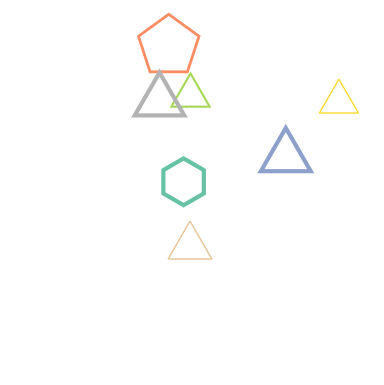[{"shape": "hexagon", "thickness": 3, "radius": 0.3, "center": [0.477, 0.528]}, {"shape": "pentagon", "thickness": 2, "radius": 0.41, "center": [0.438, 0.88]}, {"shape": "triangle", "thickness": 3, "radius": 0.37, "center": [0.742, 0.593]}, {"shape": "triangle", "thickness": 1.5, "radius": 0.29, "center": [0.495, 0.752]}, {"shape": "triangle", "thickness": 1, "radius": 0.29, "center": [0.88, 0.736]}, {"shape": "triangle", "thickness": 1, "radius": 0.33, "center": [0.493, 0.36]}, {"shape": "triangle", "thickness": 3, "radius": 0.37, "center": [0.414, 0.737]}]